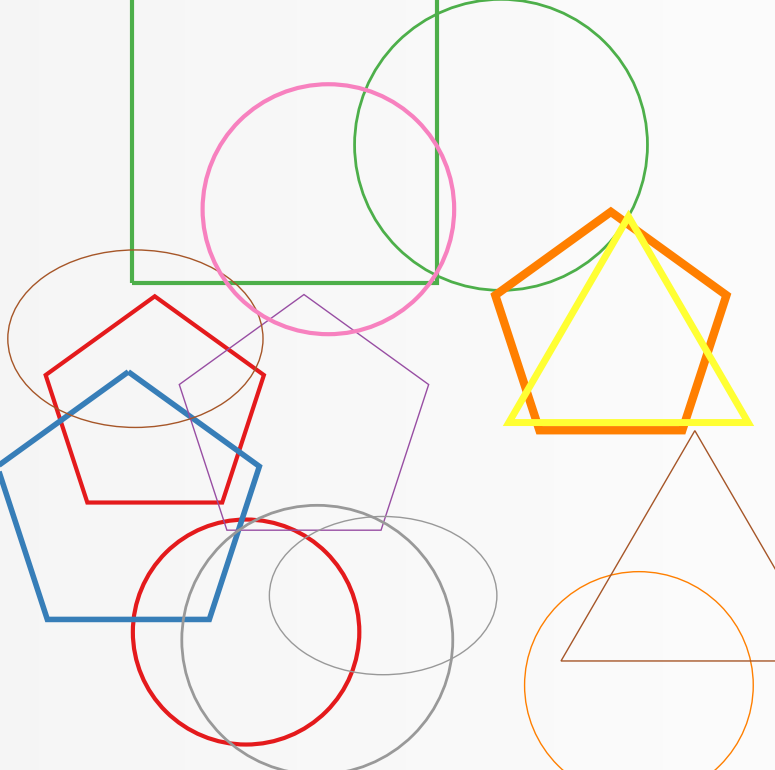[{"shape": "circle", "thickness": 1.5, "radius": 0.73, "center": [0.318, 0.179]}, {"shape": "pentagon", "thickness": 1.5, "radius": 0.74, "center": [0.2, 0.467]}, {"shape": "pentagon", "thickness": 2, "radius": 0.89, "center": [0.166, 0.339]}, {"shape": "circle", "thickness": 1, "radius": 0.94, "center": [0.646, 0.812]}, {"shape": "square", "thickness": 1.5, "radius": 0.98, "center": [0.367, 0.829]}, {"shape": "pentagon", "thickness": 0.5, "radius": 0.85, "center": [0.392, 0.448]}, {"shape": "circle", "thickness": 0.5, "radius": 0.74, "center": [0.824, 0.11]}, {"shape": "pentagon", "thickness": 3, "radius": 0.78, "center": [0.788, 0.568]}, {"shape": "triangle", "thickness": 2.5, "radius": 0.89, "center": [0.811, 0.54]}, {"shape": "triangle", "thickness": 0.5, "radius": 1.0, "center": [0.897, 0.241]}, {"shape": "oval", "thickness": 0.5, "radius": 0.82, "center": [0.175, 0.56]}, {"shape": "circle", "thickness": 1.5, "radius": 0.81, "center": [0.424, 0.728]}, {"shape": "oval", "thickness": 0.5, "radius": 0.73, "center": [0.494, 0.226]}, {"shape": "circle", "thickness": 1, "radius": 0.87, "center": [0.409, 0.169]}]